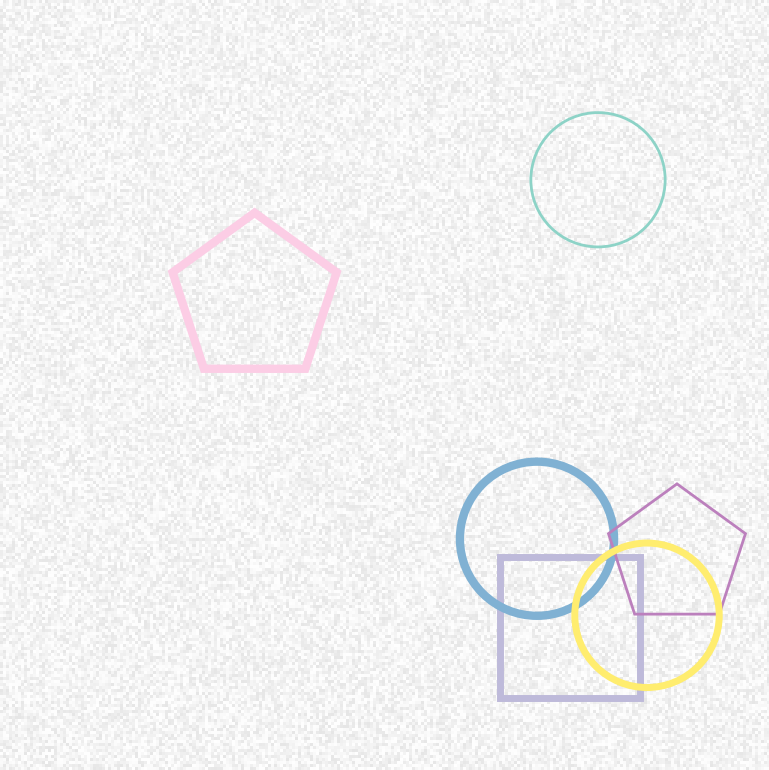[{"shape": "circle", "thickness": 1, "radius": 0.44, "center": [0.777, 0.767]}, {"shape": "square", "thickness": 2.5, "radius": 0.46, "center": [0.74, 0.185]}, {"shape": "circle", "thickness": 3, "radius": 0.5, "center": [0.697, 0.3]}, {"shape": "pentagon", "thickness": 3, "radius": 0.56, "center": [0.331, 0.612]}, {"shape": "pentagon", "thickness": 1, "radius": 0.47, "center": [0.879, 0.278]}, {"shape": "circle", "thickness": 2.5, "radius": 0.47, "center": [0.84, 0.201]}]